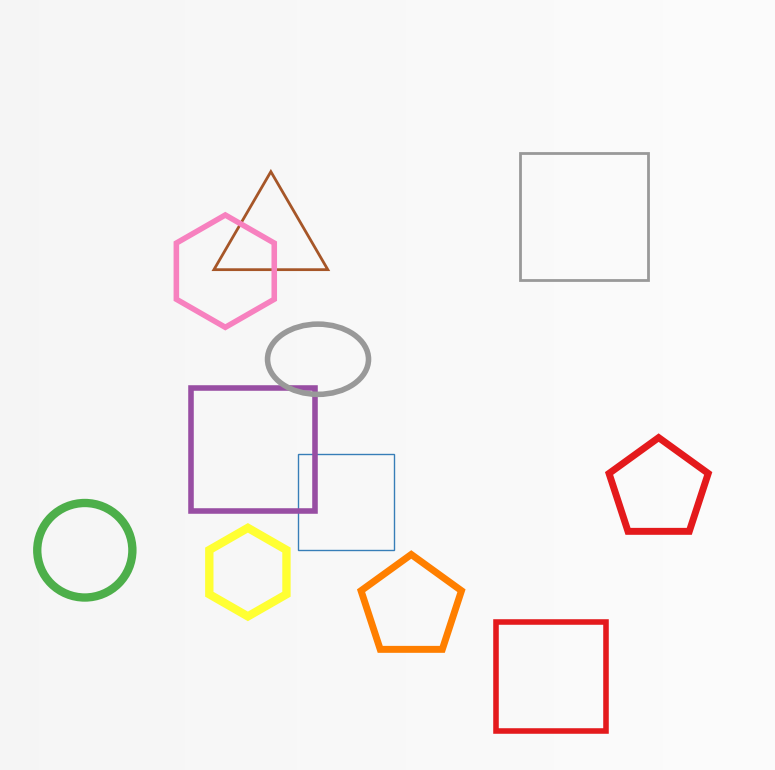[{"shape": "square", "thickness": 2, "radius": 0.35, "center": [0.711, 0.122]}, {"shape": "pentagon", "thickness": 2.5, "radius": 0.34, "center": [0.85, 0.364]}, {"shape": "square", "thickness": 0.5, "radius": 0.31, "center": [0.447, 0.349]}, {"shape": "circle", "thickness": 3, "radius": 0.31, "center": [0.109, 0.285]}, {"shape": "square", "thickness": 2, "radius": 0.4, "center": [0.326, 0.416]}, {"shape": "pentagon", "thickness": 2.5, "radius": 0.34, "center": [0.531, 0.212]}, {"shape": "hexagon", "thickness": 3, "radius": 0.29, "center": [0.32, 0.257]}, {"shape": "triangle", "thickness": 1, "radius": 0.42, "center": [0.35, 0.692]}, {"shape": "hexagon", "thickness": 2, "radius": 0.36, "center": [0.291, 0.648]}, {"shape": "square", "thickness": 1, "radius": 0.41, "center": [0.754, 0.719]}, {"shape": "oval", "thickness": 2, "radius": 0.33, "center": [0.41, 0.533]}]